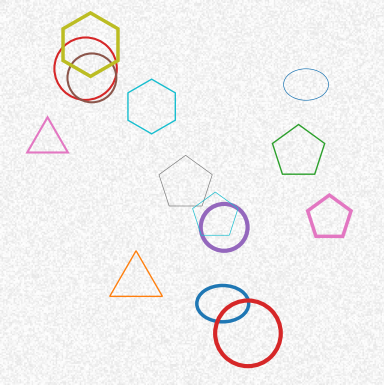[{"shape": "oval", "thickness": 2.5, "radius": 0.34, "center": [0.579, 0.211]}, {"shape": "oval", "thickness": 0.5, "radius": 0.29, "center": [0.795, 0.78]}, {"shape": "triangle", "thickness": 1, "radius": 0.4, "center": [0.353, 0.27]}, {"shape": "pentagon", "thickness": 1, "radius": 0.36, "center": [0.775, 0.605]}, {"shape": "circle", "thickness": 3, "radius": 0.43, "center": [0.644, 0.134]}, {"shape": "circle", "thickness": 1.5, "radius": 0.41, "center": [0.222, 0.822]}, {"shape": "circle", "thickness": 3, "radius": 0.3, "center": [0.582, 0.409]}, {"shape": "circle", "thickness": 1.5, "radius": 0.32, "center": [0.239, 0.798]}, {"shape": "pentagon", "thickness": 2.5, "radius": 0.3, "center": [0.855, 0.434]}, {"shape": "triangle", "thickness": 1.5, "radius": 0.3, "center": [0.124, 0.634]}, {"shape": "pentagon", "thickness": 0.5, "radius": 0.36, "center": [0.482, 0.524]}, {"shape": "hexagon", "thickness": 2.5, "radius": 0.41, "center": [0.235, 0.884]}, {"shape": "pentagon", "thickness": 0.5, "radius": 0.31, "center": [0.559, 0.439]}, {"shape": "hexagon", "thickness": 1, "radius": 0.36, "center": [0.394, 0.723]}]